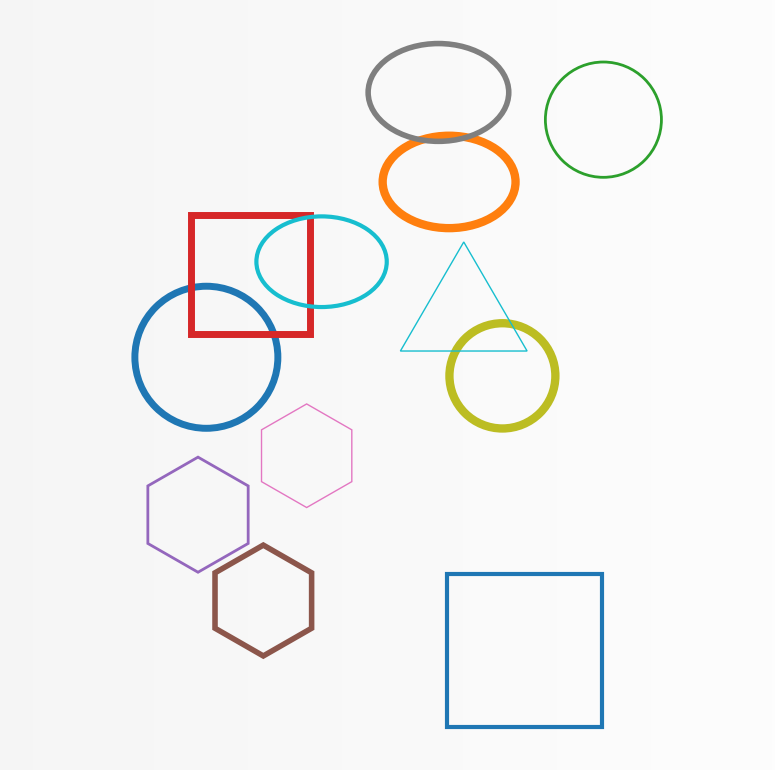[{"shape": "circle", "thickness": 2.5, "radius": 0.46, "center": [0.266, 0.536]}, {"shape": "square", "thickness": 1.5, "radius": 0.5, "center": [0.677, 0.155]}, {"shape": "oval", "thickness": 3, "radius": 0.43, "center": [0.579, 0.764]}, {"shape": "circle", "thickness": 1, "radius": 0.37, "center": [0.779, 0.845]}, {"shape": "square", "thickness": 2.5, "radius": 0.39, "center": [0.323, 0.644]}, {"shape": "hexagon", "thickness": 1, "radius": 0.37, "center": [0.256, 0.332]}, {"shape": "hexagon", "thickness": 2, "radius": 0.36, "center": [0.34, 0.22]}, {"shape": "hexagon", "thickness": 0.5, "radius": 0.34, "center": [0.396, 0.408]}, {"shape": "oval", "thickness": 2, "radius": 0.45, "center": [0.566, 0.88]}, {"shape": "circle", "thickness": 3, "radius": 0.34, "center": [0.648, 0.512]}, {"shape": "oval", "thickness": 1.5, "radius": 0.42, "center": [0.415, 0.66]}, {"shape": "triangle", "thickness": 0.5, "radius": 0.47, "center": [0.598, 0.591]}]